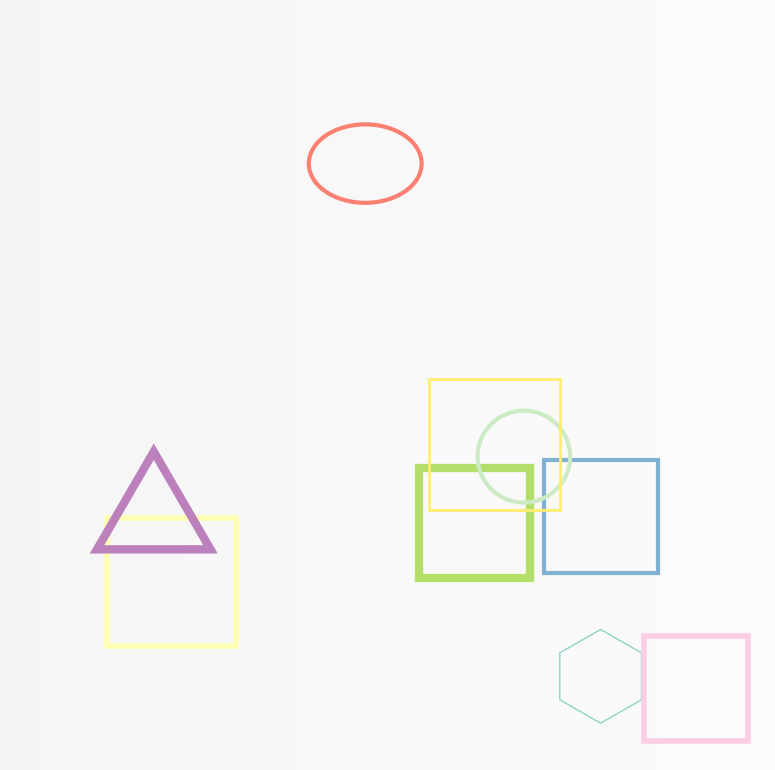[{"shape": "hexagon", "thickness": 0.5, "radius": 0.3, "center": [0.775, 0.122]}, {"shape": "square", "thickness": 2, "radius": 0.42, "center": [0.222, 0.244]}, {"shape": "oval", "thickness": 1.5, "radius": 0.36, "center": [0.471, 0.788]}, {"shape": "square", "thickness": 1.5, "radius": 0.37, "center": [0.776, 0.329]}, {"shape": "square", "thickness": 3, "radius": 0.36, "center": [0.612, 0.321]}, {"shape": "square", "thickness": 2, "radius": 0.34, "center": [0.898, 0.106]}, {"shape": "triangle", "thickness": 3, "radius": 0.42, "center": [0.198, 0.329]}, {"shape": "circle", "thickness": 1.5, "radius": 0.3, "center": [0.676, 0.407]}, {"shape": "square", "thickness": 1, "radius": 0.42, "center": [0.638, 0.423]}]